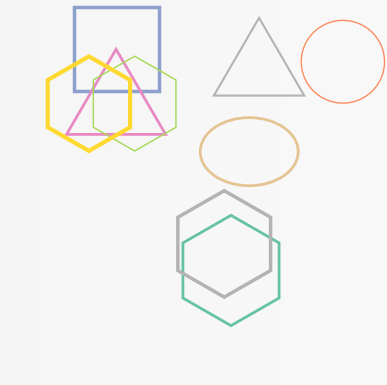[{"shape": "hexagon", "thickness": 2, "radius": 0.72, "center": [0.596, 0.297]}, {"shape": "circle", "thickness": 1, "radius": 0.54, "center": [0.885, 0.84]}, {"shape": "square", "thickness": 2.5, "radius": 0.55, "center": [0.301, 0.872]}, {"shape": "triangle", "thickness": 2, "radius": 0.74, "center": [0.3, 0.725]}, {"shape": "hexagon", "thickness": 1, "radius": 0.62, "center": [0.347, 0.731]}, {"shape": "hexagon", "thickness": 3, "radius": 0.61, "center": [0.229, 0.731]}, {"shape": "oval", "thickness": 2, "radius": 0.63, "center": [0.643, 0.606]}, {"shape": "hexagon", "thickness": 2.5, "radius": 0.69, "center": [0.579, 0.366]}, {"shape": "triangle", "thickness": 1.5, "radius": 0.67, "center": [0.669, 0.819]}]